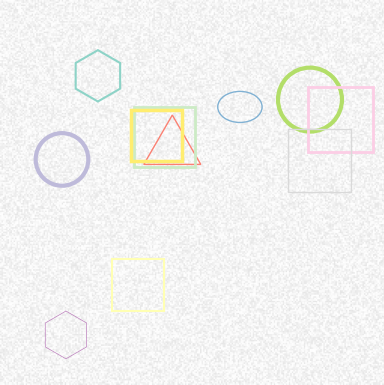[{"shape": "hexagon", "thickness": 1.5, "radius": 0.33, "center": [0.254, 0.803]}, {"shape": "square", "thickness": 1.5, "radius": 0.34, "center": [0.358, 0.26]}, {"shape": "circle", "thickness": 3, "radius": 0.34, "center": [0.161, 0.586]}, {"shape": "triangle", "thickness": 1, "radius": 0.43, "center": [0.448, 0.616]}, {"shape": "oval", "thickness": 1, "radius": 0.29, "center": [0.623, 0.722]}, {"shape": "circle", "thickness": 3, "radius": 0.42, "center": [0.805, 0.741]}, {"shape": "square", "thickness": 2, "radius": 0.42, "center": [0.885, 0.689]}, {"shape": "square", "thickness": 1, "radius": 0.41, "center": [0.83, 0.583]}, {"shape": "hexagon", "thickness": 0.5, "radius": 0.31, "center": [0.171, 0.13]}, {"shape": "square", "thickness": 2, "radius": 0.39, "center": [0.426, 0.644]}, {"shape": "square", "thickness": 2.5, "radius": 0.33, "center": [0.407, 0.648]}]